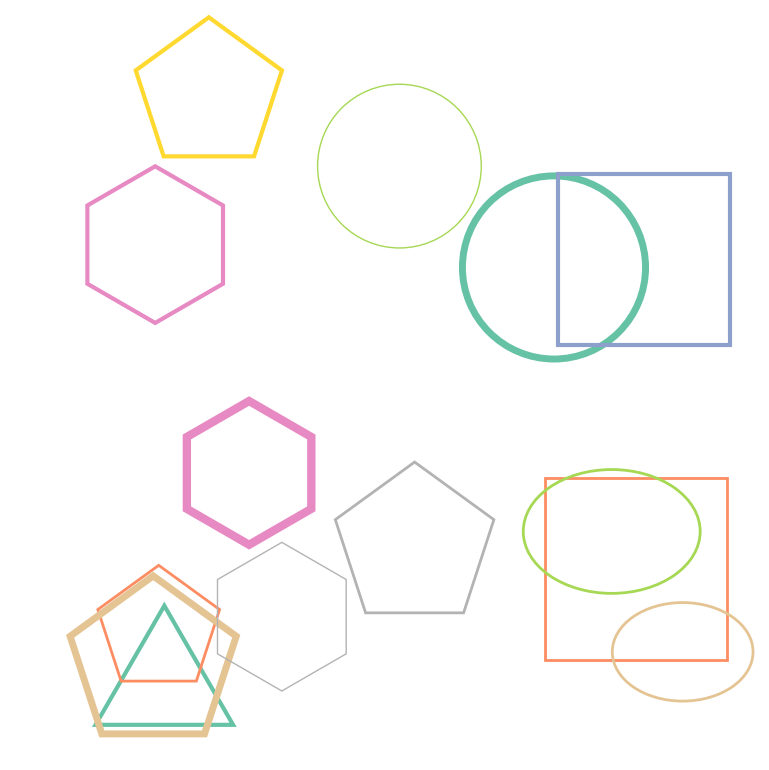[{"shape": "circle", "thickness": 2.5, "radius": 0.59, "center": [0.719, 0.653]}, {"shape": "triangle", "thickness": 1.5, "radius": 0.52, "center": [0.213, 0.11]}, {"shape": "pentagon", "thickness": 1, "radius": 0.42, "center": [0.206, 0.183]}, {"shape": "square", "thickness": 1, "radius": 0.59, "center": [0.825, 0.261]}, {"shape": "square", "thickness": 1.5, "radius": 0.56, "center": [0.837, 0.663]}, {"shape": "hexagon", "thickness": 1.5, "radius": 0.51, "center": [0.202, 0.682]}, {"shape": "hexagon", "thickness": 3, "radius": 0.47, "center": [0.323, 0.386]}, {"shape": "circle", "thickness": 0.5, "radius": 0.53, "center": [0.519, 0.784]}, {"shape": "oval", "thickness": 1, "radius": 0.57, "center": [0.794, 0.31]}, {"shape": "pentagon", "thickness": 1.5, "radius": 0.5, "center": [0.271, 0.878]}, {"shape": "oval", "thickness": 1, "radius": 0.46, "center": [0.887, 0.153]}, {"shape": "pentagon", "thickness": 2.5, "radius": 0.57, "center": [0.199, 0.139]}, {"shape": "pentagon", "thickness": 1, "radius": 0.54, "center": [0.538, 0.292]}, {"shape": "hexagon", "thickness": 0.5, "radius": 0.48, "center": [0.366, 0.199]}]